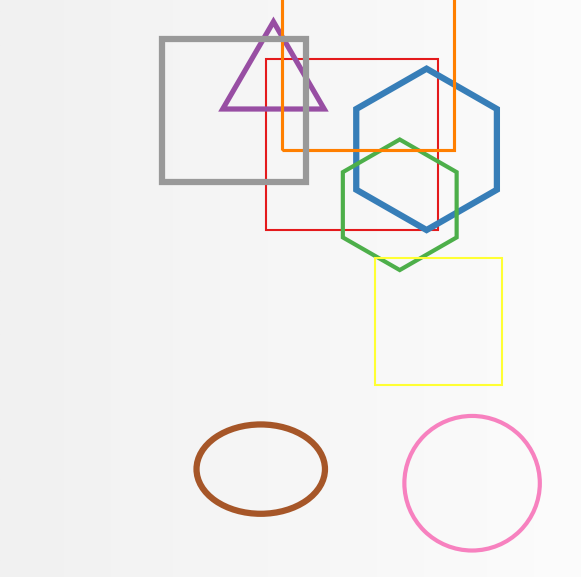[{"shape": "square", "thickness": 1, "radius": 0.74, "center": [0.606, 0.75]}, {"shape": "hexagon", "thickness": 3, "radius": 0.7, "center": [0.734, 0.741]}, {"shape": "hexagon", "thickness": 2, "radius": 0.57, "center": [0.688, 0.645]}, {"shape": "triangle", "thickness": 2.5, "radius": 0.5, "center": [0.47, 0.861]}, {"shape": "square", "thickness": 1.5, "radius": 0.74, "center": [0.633, 0.887]}, {"shape": "square", "thickness": 1, "radius": 0.55, "center": [0.754, 0.443]}, {"shape": "oval", "thickness": 3, "radius": 0.55, "center": [0.449, 0.187]}, {"shape": "circle", "thickness": 2, "radius": 0.58, "center": [0.812, 0.162]}, {"shape": "square", "thickness": 3, "radius": 0.62, "center": [0.403, 0.808]}]